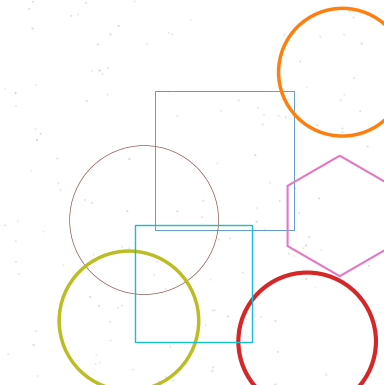[{"shape": "square", "thickness": 0.5, "radius": 0.9, "center": [0.583, 0.582]}, {"shape": "circle", "thickness": 2.5, "radius": 0.83, "center": [0.889, 0.812]}, {"shape": "circle", "thickness": 3, "radius": 0.89, "center": [0.798, 0.113]}, {"shape": "circle", "thickness": 0.5, "radius": 0.97, "center": [0.374, 0.428]}, {"shape": "hexagon", "thickness": 1.5, "radius": 0.78, "center": [0.882, 0.439]}, {"shape": "circle", "thickness": 2.5, "radius": 0.91, "center": [0.335, 0.167]}, {"shape": "square", "thickness": 1, "radius": 0.76, "center": [0.503, 0.265]}]